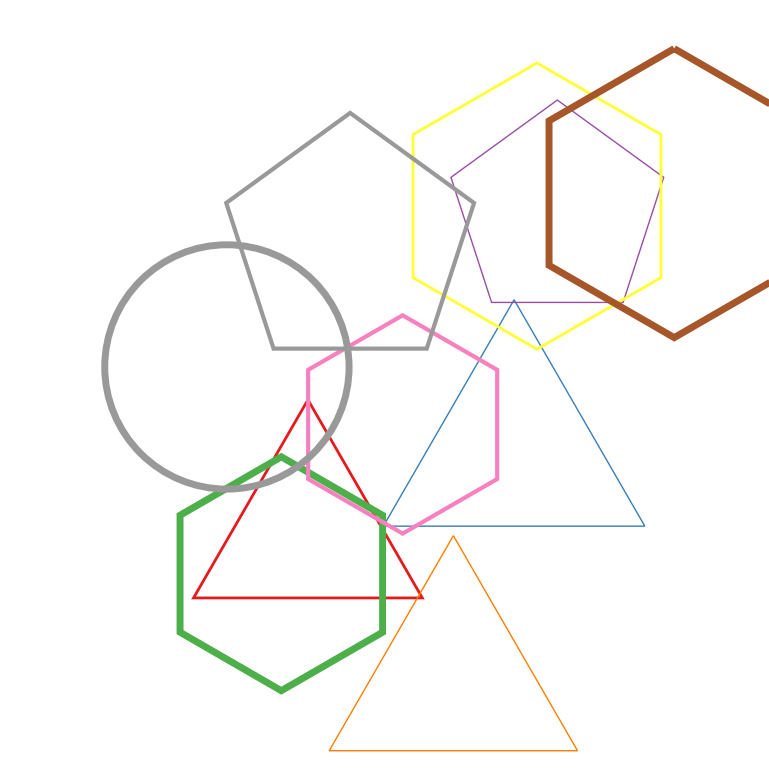[{"shape": "triangle", "thickness": 1, "radius": 0.86, "center": [0.4, 0.309]}, {"shape": "triangle", "thickness": 0.5, "radius": 0.98, "center": [0.668, 0.415]}, {"shape": "hexagon", "thickness": 2.5, "radius": 0.76, "center": [0.365, 0.255]}, {"shape": "pentagon", "thickness": 0.5, "radius": 0.73, "center": [0.724, 0.725]}, {"shape": "triangle", "thickness": 0.5, "radius": 0.93, "center": [0.589, 0.118]}, {"shape": "hexagon", "thickness": 1, "radius": 0.93, "center": [0.697, 0.732]}, {"shape": "hexagon", "thickness": 2.5, "radius": 0.94, "center": [0.876, 0.749]}, {"shape": "hexagon", "thickness": 1.5, "radius": 0.71, "center": [0.523, 0.449]}, {"shape": "pentagon", "thickness": 1.5, "radius": 0.85, "center": [0.455, 0.684]}, {"shape": "circle", "thickness": 2.5, "radius": 0.79, "center": [0.295, 0.523]}]